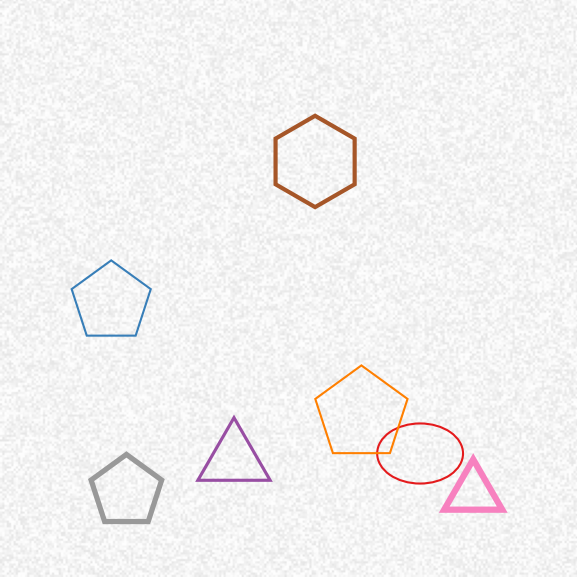[{"shape": "oval", "thickness": 1, "radius": 0.37, "center": [0.727, 0.214]}, {"shape": "pentagon", "thickness": 1, "radius": 0.36, "center": [0.193, 0.476]}, {"shape": "triangle", "thickness": 1.5, "radius": 0.36, "center": [0.405, 0.204]}, {"shape": "pentagon", "thickness": 1, "radius": 0.42, "center": [0.626, 0.282]}, {"shape": "hexagon", "thickness": 2, "radius": 0.4, "center": [0.546, 0.72]}, {"shape": "triangle", "thickness": 3, "radius": 0.29, "center": [0.819, 0.146]}, {"shape": "pentagon", "thickness": 2.5, "radius": 0.32, "center": [0.219, 0.148]}]